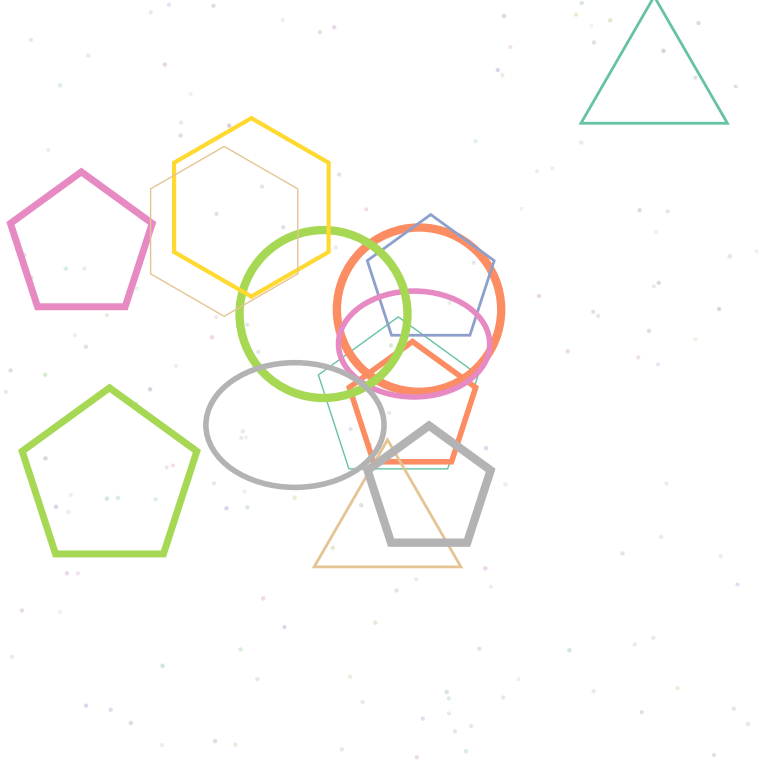[{"shape": "pentagon", "thickness": 0.5, "radius": 0.55, "center": [0.517, 0.479]}, {"shape": "triangle", "thickness": 1, "radius": 0.55, "center": [0.85, 0.895]}, {"shape": "circle", "thickness": 3, "radius": 0.53, "center": [0.544, 0.598]}, {"shape": "pentagon", "thickness": 2, "radius": 0.43, "center": [0.536, 0.47]}, {"shape": "pentagon", "thickness": 1, "radius": 0.43, "center": [0.559, 0.635]}, {"shape": "pentagon", "thickness": 2.5, "radius": 0.48, "center": [0.106, 0.68]}, {"shape": "oval", "thickness": 2, "radius": 0.49, "center": [0.538, 0.553]}, {"shape": "pentagon", "thickness": 2.5, "radius": 0.6, "center": [0.142, 0.377]}, {"shape": "circle", "thickness": 3, "radius": 0.55, "center": [0.42, 0.592]}, {"shape": "hexagon", "thickness": 1.5, "radius": 0.58, "center": [0.326, 0.731]}, {"shape": "triangle", "thickness": 1, "radius": 0.55, "center": [0.503, 0.319]}, {"shape": "hexagon", "thickness": 0.5, "radius": 0.55, "center": [0.291, 0.7]}, {"shape": "oval", "thickness": 2, "radius": 0.58, "center": [0.383, 0.448]}, {"shape": "pentagon", "thickness": 3, "radius": 0.42, "center": [0.557, 0.363]}]